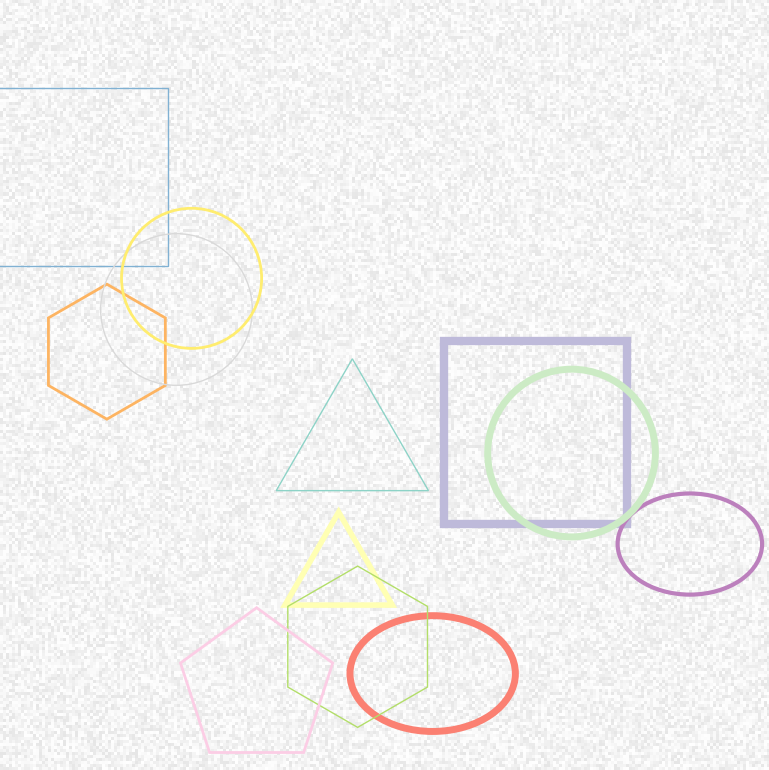[{"shape": "triangle", "thickness": 0.5, "radius": 0.57, "center": [0.458, 0.42]}, {"shape": "triangle", "thickness": 2, "radius": 0.4, "center": [0.44, 0.254]}, {"shape": "square", "thickness": 3, "radius": 0.59, "center": [0.696, 0.438]}, {"shape": "oval", "thickness": 2.5, "radius": 0.54, "center": [0.562, 0.125]}, {"shape": "square", "thickness": 0.5, "radius": 0.58, "center": [0.102, 0.77]}, {"shape": "hexagon", "thickness": 1, "radius": 0.44, "center": [0.139, 0.543]}, {"shape": "hexagon", "thickness": 0.5, "radius": 0.52, "center": [0.464, 0.16]}, {"shape": "pentagon", "thickness": 1, "radius": 0.52, "center": [0.333, 0.107]}, {"shape": "circle", "thickness": 0.5, "radius": 0.49, "center": [0.229, 0.598]}, {"shape": "oval", "thickness": 1.5, "radius": 0.47, "center": [0.896, 0.293]}, {"shape": "circle", "thickness": 2.5, "radius": 0.54, "center": [0.742, 0.412]}, {"shape": "circle", "thickness": 1, "radius": 0.45, "center": [0.249, 0.639]}]